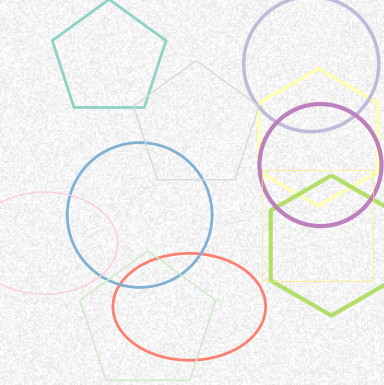[{"shape": "pentagon", "thickness": 2, "radius": 0.78, "center": [0.283, 0.846]}, {"shape": "hexagon", "thickness": 2.5, "radius": 0.89, "center": [0.827, 0.644]}, {"shape": "circle", "thickness": 2.5, "radius": 0.88, "center": [0.808, 0.834]}, {"shape": "oval", "thickness": 2, "radius": 0.99, "center": [0.492, 0.203]}, {"shape": "circle", "thickness": 2, "radius": 0.94, "center": [0.363, 0.442]}, {"shape": "hexagon", "thickness": 3, "radius": 0.91, "center": [0.861, 0.362]}, {"shape": "oval", "thickness": 1, "radius": 0.95, "center": [0.116, 0.368]}, {"shape": "pentagon", "thickness": 1, "radius": 0.86, "center": [0.51, 0.672]}, {"shape": "circle", "thickness": 3, "radius": 0.79, "center": [0.832, 0.571]}, {"shape": "pentagon", "thickness": 1, "radius": 0.93, "center": [0.384, 0.163]}, {"shape": "square", "thickness": 0.5, "radius": 0.72, "center": [0.826, 0.413]}]